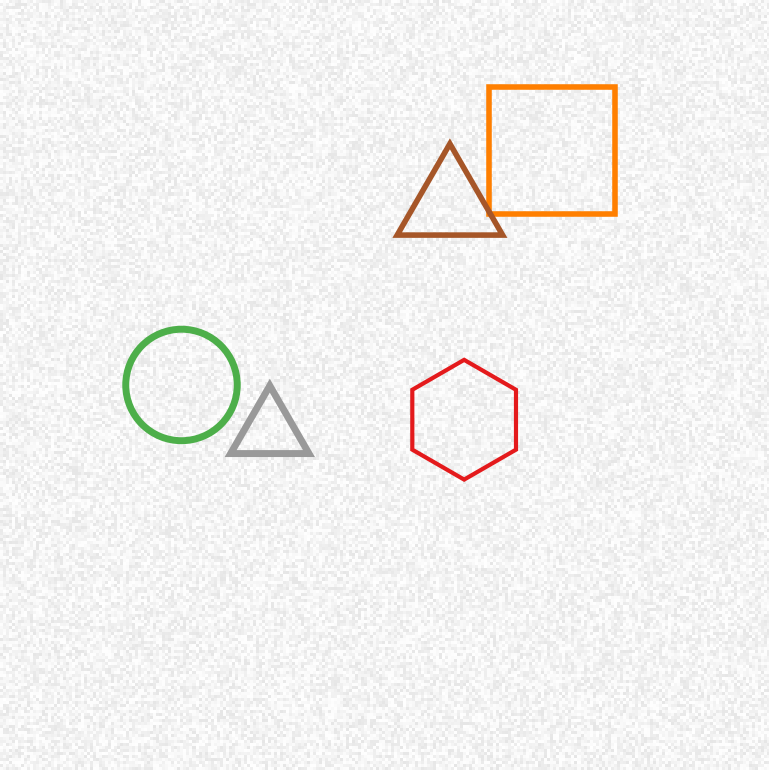[{"shape": "hexagon", "thickness": 1.5, "radius": 0.39, "center": [0.603, 0.455]}, {"shape": "circle", "thickness": 2.5, "radius": 0.36, "center": [0.236, 0.5]}, {"shape": "square", "thickness": 2, "radius": 0.41, "center": [0.717, 0.804]}, {"shape": "triangle", "thickness": 2, "radius": 0.4, "center": [0.584, 0.734]}, {"shape": "triangle", "thickness": 2.5, "radius": 0.29, "center": [0.35, 0.44]}]